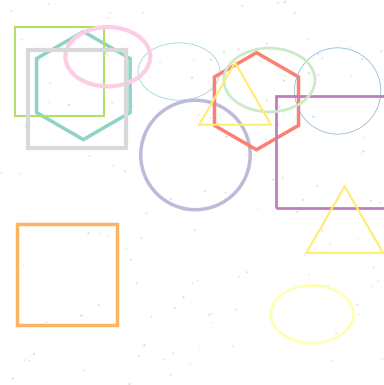[{"shape": "oval", "thickness": 0.5, "radius": 0.53, "center": [0.465, 0.814]}, {"shape": "hexagon", "thickness": 2.5, "radius": 0.7, "center": [0.216, 0.778]}, {"shape": "oval", "thickness": 2, "radius": 0.54, "center": [0.811, 0.184]}, {"shape": "circle", "thickness": 2.5, "radius": 0.71, "center": [0.508, 0.597]}, {"shape": "hexagon", "thickness": 2.5, "radius": 0.63, "center": [0.666, 0.737]}, {"shape": "circle", "thickness": 0.5, "radius": 0.56, "center": [0.877, 0.764]}, {"shape": "square", "thickness": 2.5, "radius": 0.65, "center": [0.173, 0.287]}, {"shape": "square", "thickness": 1.5, "radius": 0.58, "center": [0.154, 0.814]}, {"shape": "oval", "thickness": 3, "radius": 0.55, "center": [0.28, 0.853]}, {"shape": "square", "thickness": 3, "radius": 0.63, "center": [0.199, 0.743]}, {"shape": "square", "thickness": 2, "radius": 0.72, "center": [0.862, 0.605]}, {"shape": "oval", "thickness": 2, "radius": 0.59, "center": [0.7, 0.792]}, {"shape": "triangle", "thickness": 1.5, "radius": 0.54, "center": [0.611, 0.73]}, {"shape": "triangle", "thickness": 1.5, "radius": 0.58, "center": [0.895, 0.401]}]